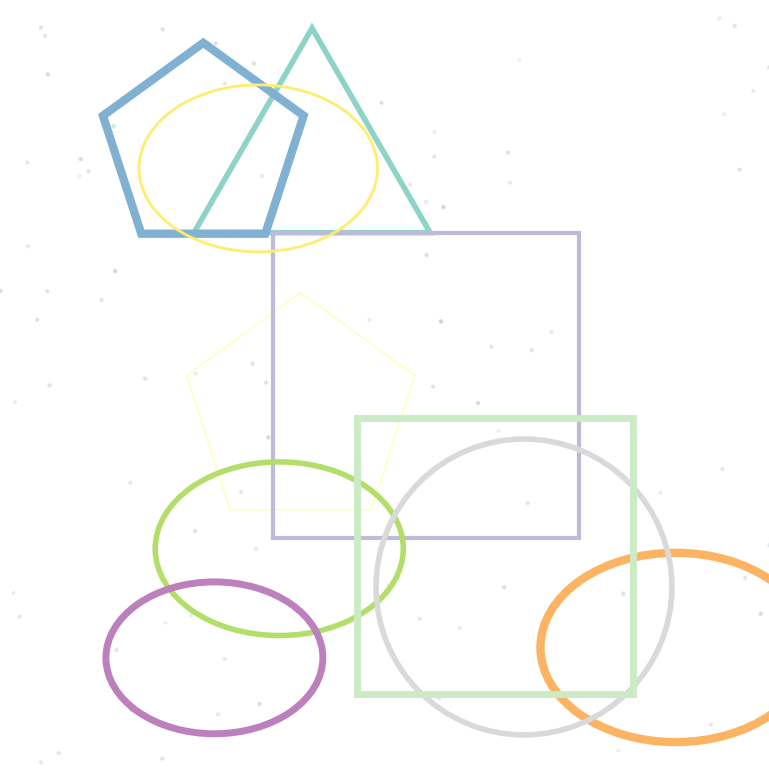[{"shape": "triangle", "thickness": 2, "radius": 0.89, "center": [0.405, 0.786]}, {"shape": "pentagon", "thickness": 0.5, "radius": 0.78, "center": [0.39, 0.464]}, {"shape": "square", "thickness": 1.5, "radius": 0.99, "center": [0.553, 0.5]}, {"shape": "pentagon", "thickness": 3, "radius": 0.69, "center": [0.264, 0.807]}, {"shape": "oval", "thickness": 3, "radius": 0.88, "center": [0.878, 0.159]}, {"shape": "oval", "thickness": 2, "radius": 0.81, "center": [0.363, 0.287]}, {"shape": "circle", "thickness": 2, "radius": 0.96, "center": [0.68, 0.238]}, {"shape": "oval", "thickness": 2.5, "radius": 0.7, "center": [0.278, 0.146]}, {"shape": "square", "thickness": 2.5, "radius": 0.9, "center": [0.643, 0.278]}, {"shape": "oval", "thickness": 1, "radius": 0.77, "center": [0.335, 0.781]}]